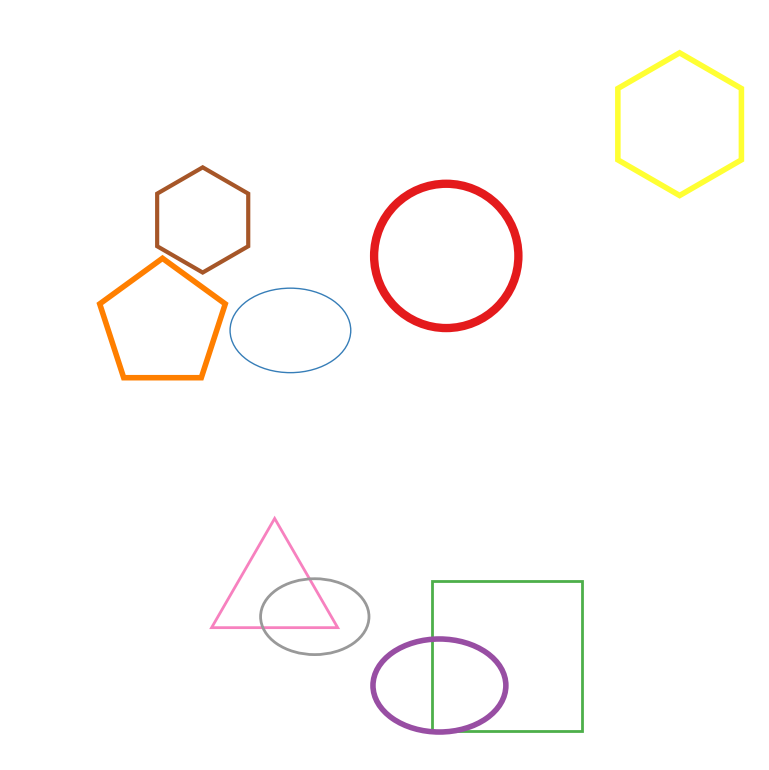[{"shape": "circle", "thickness": 3, "radius": 0.47, "center": [0.58, 0.668]}, {"shape": "oval", "thickness": 0.5, "radius": 0.39, "center": [0.377, 0.571]}, {"shape": "square", "thickness": 1, "radius": 0.49, "center": [0.659, 0.148]}, {"shape": "oval", "thickness": 2, "radius": 0.43, "center": [0.571, 0.11]}, {"shape": "pentagon", "thickness": 2, "radius": 0.43, "center": [0.211, 0.579]}, {"shape": "hexagon", "thickness": 2, "radius": 0.46, "center": [0.883, 0.839]}, {"shape": "hexagon", "thickness": 1.5, "radius": 0.34, "center": [0.263, 0.714]}, {"shape": "triangle", "thickness": 1, "radius": 0.47, "center": [0.357, 0.232]}, {"shape": "oval", "thickness": 1, "radius": 0.35, "center": [0.409, 0.199]}]